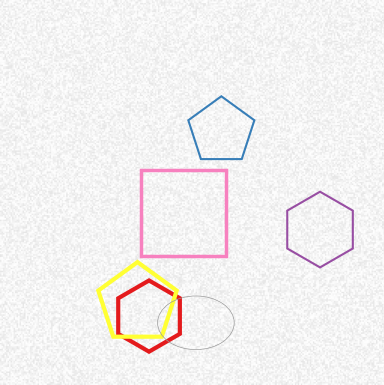[{"shape": "hexagon", "thickness": 3, "radius": 0.46, "center": [0.387, 0.179]}, {"shape": "pentagon", "thickness": 1.5, "radius": 0.45, "center": [0.575, 0.66]}, {"shape": "hexagon", "thickness": 1.5, "radius": 0.49, "center": [0.831, 0.404]}, {"shape": "pentagon", "thickness": 3, "radius": 0.54, "center": [0.357, 0.212]}, {"shape": "square", "thickness": 2.5, "radius": 0.56, "center": [0.477, 0.446]}, {"shape": "oval", "thickness": 0.5, "radius": 0.5, "center": [0.509, 0.162]}]